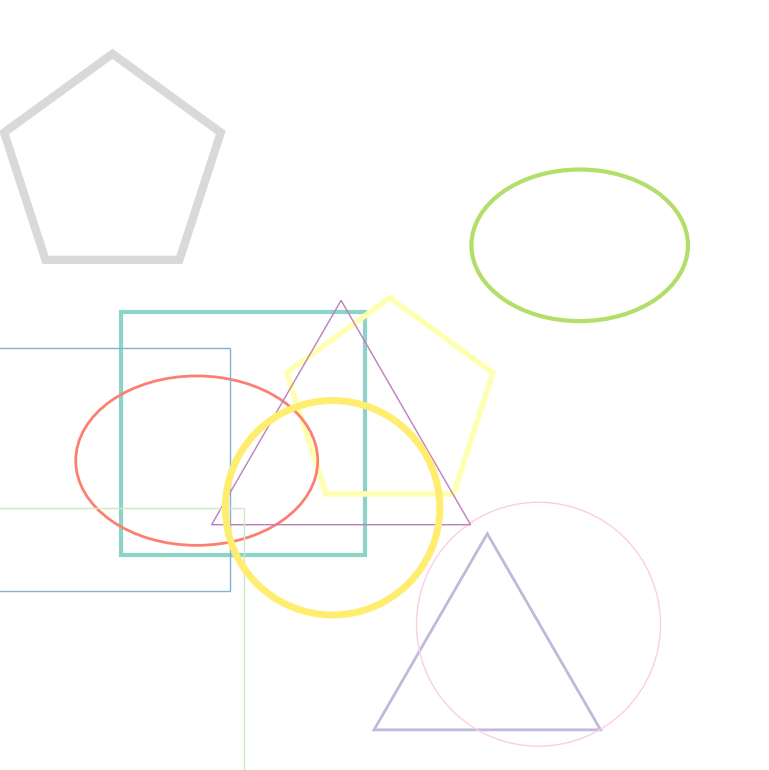[{"shape": "square", "thickness": 1.5, "radius": 0.79, "center": [0.316, 0.437]}, {"shape": "pentagon", "thickness": 2, "radius": 0.7, "center": [0.506, 0.472]}, {"shape": "triangle", "thickness": 1, "radius": 0.85, "center": [0.633, 0.137]}, {"shape": "oval", "thickness": 1, "radius": 0.79, "center": [0.256, 0.402]}, {"shape": "square", "thickness": 0.5, "radius": 0.79, "center": [0.142, 0.39]}, {"shape": "oval", "thickness": 1.5, "radius": 0.7, "center": [0.753, 0.681]}, {"shape": "circle", "thickness": 0.5, "radius": 0.79, "center": [0.699, 0.189]}, {"shape": "pentagon", "thickness": 3, "radius": 0.74, "center": [0.146, 0.782]}, {"shape": "triangle", "thickness": 0.5, "radius": 0.97, "center": [0.443, 0.416]}, {"shape": "square", "thickness": 0.5, "radius": 0.96, "center": [0.124, 0.148]}, {"shape": "circle", "thickness": 2.5, "radius": 0.7, "center": [0.432, 0.341]}]